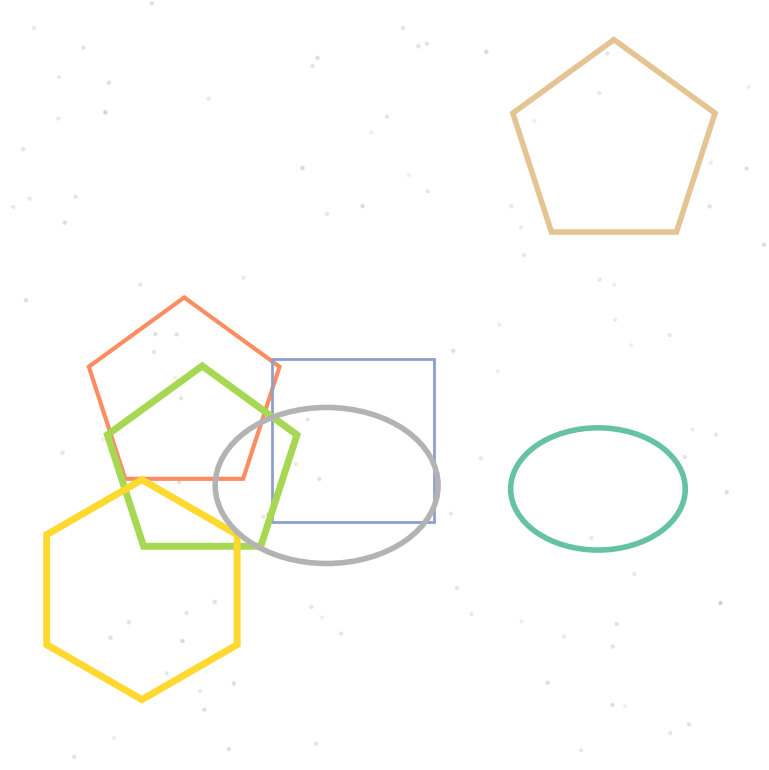[{"shape": "oval", "thickness": 2, "radius": 0.57, "center": [0.777, 0.365]}, {"shape": "pentagon", "thickness": 1.5, "radius": 0.65, "center": [0.239, 0.484]}, {"shape": "square", "thickness": 1, "radius": 0.53, "center": [0.459, 0.428]}, {"shape": "pentagon", "thickness": 2.5, "radius": 0.65, "center": [0.263, 0.395]}, {"shape": "hexagon", "thickness": 2.5, "radius": 0.71, "center": [0.184, 0.234]}, {"shape": "pentagon", "thickness": 2, "radius": 0.69, "center": [0.797, 0.81]}, {"shape": "oval", "thickness": 2, "radius": 0.72, "center": [0.424, 0.37]}]